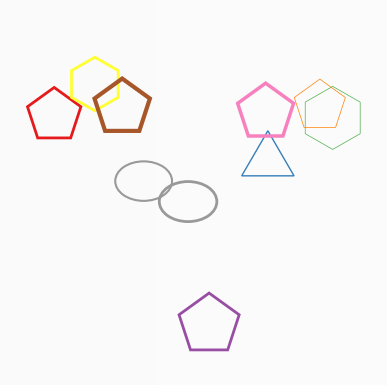[{"shape": "pentagon", "thickness": 2, "radius": 0.36, "center": [0.14, 0.7]}, {"shape": "triangle", "thickness": 1, "radius": 0.39, "center": [0.691, 0.582]}, {"shape": "hexagon", "thickness": 0.5, "radius": 0.41, "center": [0.859, 0.694]}, {"shape": "pentagon", "thickness": 2, "radius": 0.41, "center": [0.54, 0.157]}, {"shape": "pentagon", "thickness": 0.5, "radius": 0.35, "center": [0.825, 0.725]}, {"shape": "hexagon", "thickness": 2, "radius": 0.35, "center": [0.245, 0.782]}, {"shape": "pentagon", "thickness": 3, "radius": 0.38, "center": [0.315, 0.721]}, {"shape": "pentagon", "thickness": 2.5, "radius": 0.38, "center": [0.685, 0.708]}, {"shape": "oval", "thickness": 1.5, "radius": 0.37, "center": [0.371, 0.53]}, {"shape": "oval", "thickness": 2, "radius": 0.37, "center": [0.485, 0.476]}]